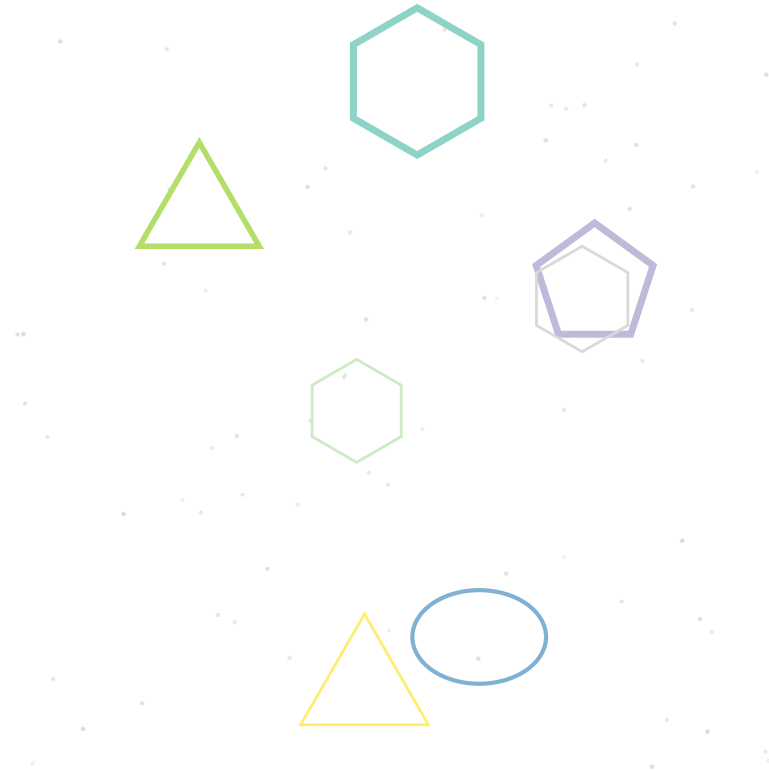[{"shape": "hexagon", "thickness": 2.5, "radius": 0.48, "center": [0.542, 0.894]}, {"shape": "pentagon", "thickness": 2.5, "radius": 0.4, "center": [0.772, 0.631]}, {"shape": "oval", "thickness": 1.5, "radius": 0.43, "center": [0.622, 0.173]}, {"shape": "triangle", "thickness": 2, "radius": 0.45, "center": [0.259, 0.725]}, {"shape": "hexagon", "thickness": 1, "radius": 0.34, "center": [0.756, 0.612]}, {"shape": "hexagon", "thickness": 1, "radius": 0.33, "center": [0.463, 0.466]}, {"shape": "triangle", "thickness": 1, "radius": 0.48, "center": [0.473, 0.107]}]